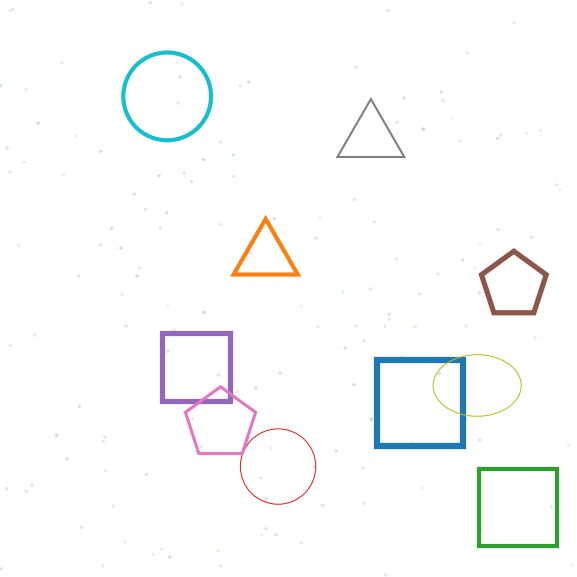[{"shape": "square", "thickness": 3, "radius": 0.37, "center": [0.728, 0.301]}, {"shape": "triangle", "thickness": 2, "radius": 0.32, "center": [0.46, 0.556]}, {"shape": "square", "thickness": 2, "radius": 0.34, "center": [0.897, 0.12]}, {"shape": "circle", "thickness": 0.5, "radius": 0.33, "center": [0.482, 0.191]}, {"shape": "square", "thickness": 2.5, "radius": 0.29, "center": [0.34, 0.364]}, {"shape": "pentagon", "thickness": 2.5, "radius": 0.29, "center": [0.89, 0.505]}, {"shape": "pentagon", "thickness": 1.5, "radius": 0.32, "center": [0.382, 0.265]}, {"shape": "triangle", "thickness": 1, "radius": 0.33, "center": [0.642, 0.761]}, {"shape": "oval", "thickness": 0.5, "radius": 0.38, "center": [0.826, 0.332]}, {"shape": "circle", "thickness": 2, "radius": 0.38, "center": [0.289, 0.832]}]